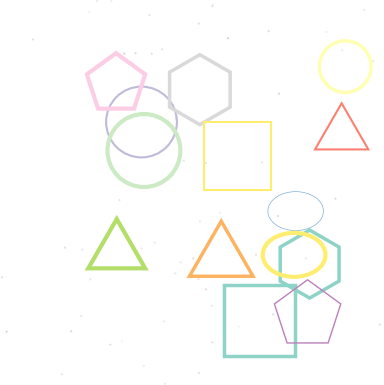[{"shape": "hexagon", "thickness": 2.5, "radius": 0.44, "center": [0.804, 0.314]}, {"shape": "square", "thickness": 2.5, "radius": 0.46, "center": [0.673, 0.168]}, {"shape": "circle", "thickness": 2.5, "radius": 0.34, "center": [0.897, 0.827]}, {"shape": "circle", "thickness": 1.5, "radius": 0.46, "center": [0.368, 0.683]}, {"shape": "triangle", "thickness": 1.5, "radius": 0.4, "center": [0.887, 0.652]}, {"shape": "oval", "thickness": 0.5, "radius": 0.36, "center": [0.768, 0.452]}, {"shape": "triangle", "thickness": 2.5, "radius": 0.48, "center": [0.575, 0.33]}, {"shape": "triangle", "thickness": 3, "radius": 0.43, "center": [0.303, 0.346]}, {"shape": "pentagon", "thickness": 3, "radius": 0.4, "center": [0.301, 0.782]}, {"shape": "hexagon", "thickness": 2.5, "radius": 0.45, "center": [0.519, 0.767]}, {"shape": "pentagon", "thickness": 1, "radius": 0.45, "center": [0.799, 0.183]}, {"shape": "circle", "thickness": 3, "radius": 0.47, "center": [0.374, 0.609]}, {"shape": "oval", "thickness": 3, "radius": 0.41, "center": [0.764, 0.338]}, {"shape": "square", "thickness": 1.5, "radius": 0.44, "center": [0.617, 0.595]}]